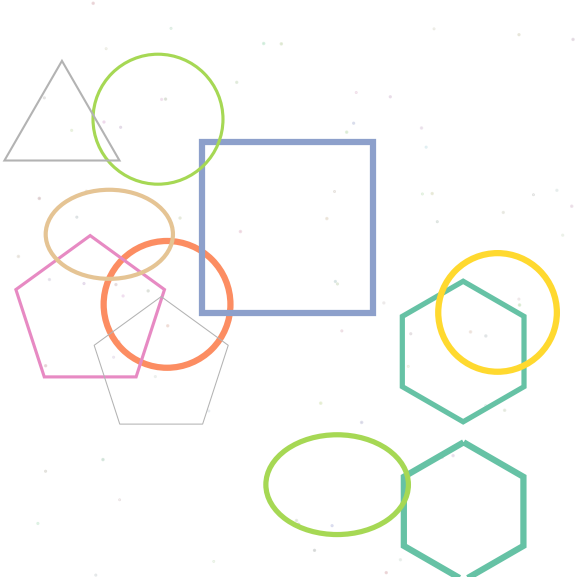[{"shape": "hexagon", "thickness": 3, "radius": 0.6, "center": [0.803, 0.114]}, {"shape": "hexagon", "thickness": 2.5, "radius": 0.61, "center": [0.802, 0.39]}, {"shape": "circle", "thickness": 3, "radius": 0.55, "center": [0.289, 0.472]}, {"shape": "square", "thickness": 3, "radius": 0.74, "center": [0.497, 0.605]}, {"shape": "pentagon", "thickness": 1.5, "radius": 0.68, "center": [0.156, 0.456]}, {"shape": "circle", "thickness": 1.5, "radius": 0.56, "center": [0.274, 0.793]}, {"shape": "oval", "thickness": 2.5, "radius": 0.62, "center": [0.584, 0.16]}, {"shape": "circle", "thickness": 3, "radius": 0.51, "center": [0.862, 0.458]}, {"shape": "oval", "thickness": 2, "radius": 0.55, "center": [0.189, 0.593]}, {"shape": "triangle", "thickness": 1, "radius": 0.58, "center": [0.107, 0.779]}, {"shape": "pentagon", "thickness": 0.5, "radius": 0.61, "center": [0.279, 0.363]}]